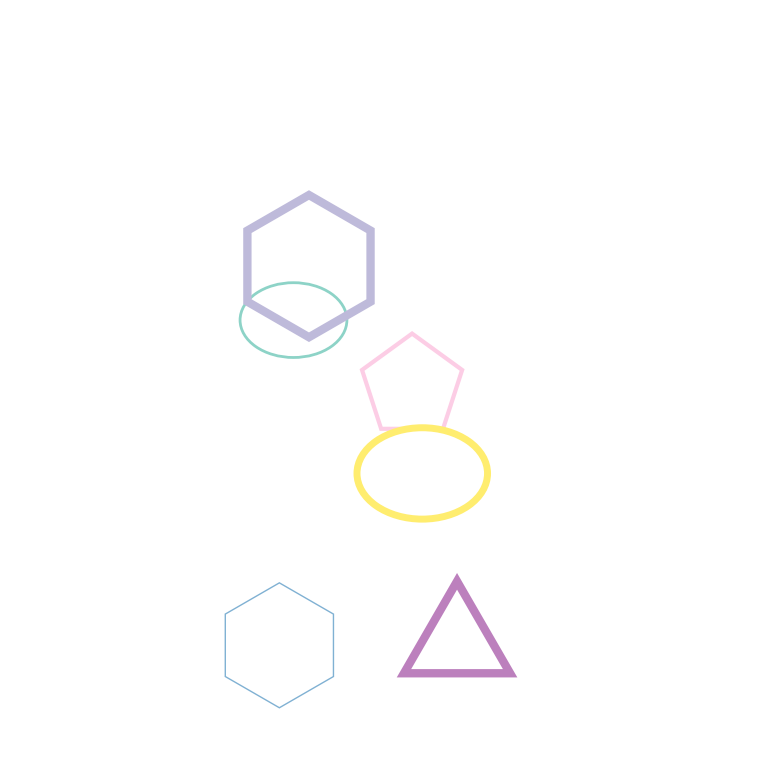[{"shape": "oval", "thickness": 1, "radius": 0.35, "center": [0.381, 0.584]}, {"shape": "hexagon", "thickness": 3, "radius": 0.46, "center": [0.401, 0.654]}, {"shape": "hexagon", "thickness": 0.5, "radius": 0.41, "center": [0.363, 0.162]}, {"shape": "pentagon", "thickness": 1.5, "radius": 0.34, "center": [0.535, 0.498]}, {"shape": "triangle", "thickness": 3, "radius": 0.4, "center": [0.594, 0.165]}, {"shape": "oval", "thickness": 2.5, "radius": 0.42, "center": [0.548, 0.385]}]